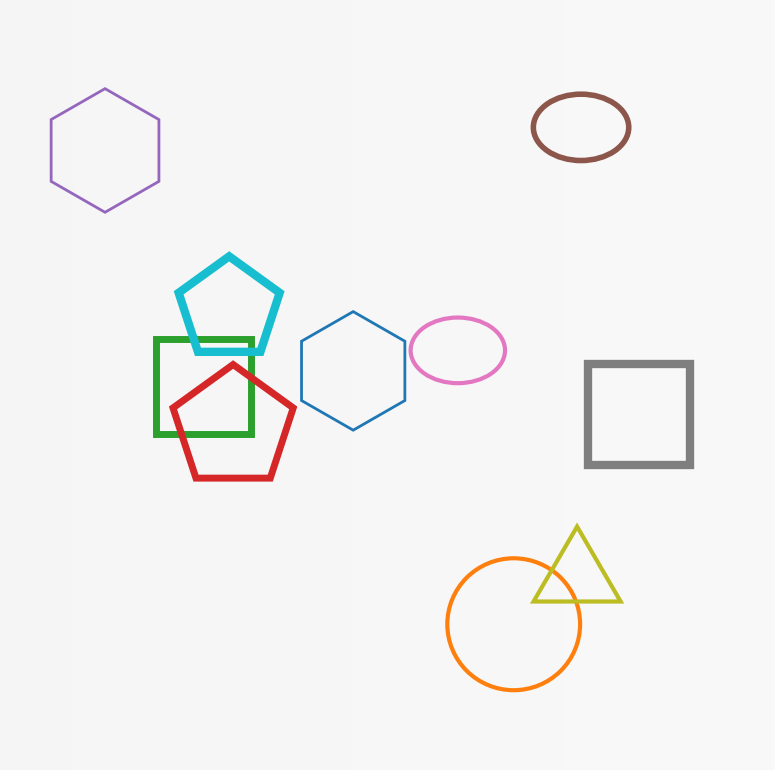[{"shape": "hexagon", "thickness": 1, "radius": 0.38, "center": [0.456, 0.518]}, {"shape": "circle", "thickness": 1.5, "radius": 0.43, "center": [0.663, 0.189]}, {"shape": "square", "thickness": 2.5, "radius": 0.31, "center": [0.262, 0.498]}, {"shape": "pentagon", "thickness": 2.5, "radius": 0.41, "center": [0.301, 0.445]}, {"shape": "hexagon", "thickness": 1, "radius": 0.4, "center": [0.136, 0.805]}, {"shape": "oval", "thickness": 2, "radius": 0.31, "center": [0.75, 0.835]}, {"shape": "oval", "thickness": 1.5, "radius": 0.3, "center": [0.591, 0.545]}, {"shape": "square", "thickness": 3, "radius": 0.33, "center": [0.824, 0.462]}, {"shape": "triangle", "thickness": 1.5, "radius": 0.32, "center": [0.745, 0.251]}, {"shape": "pentagon", "thickness": 3, "radius": 0.34, "center": [0.296, 0.599]}]